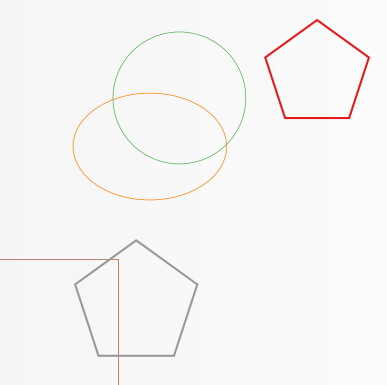[{"shape": "pentagon", "thickness": 1.5, "radius": 0.7, "center": [0.818, 0.807]}, {"shape": "circle", "thickness": 0.5, "radius": 0.86, "center": [0.463, 0.746]}, {"shape": "oval", "thickness": 0.5, "radius": 0.99, "center": [0.387, 0.619]}, {"shape": "square", "thickness": 0.5, "radius": 0.85, "center": [0.135, 0.157]}, {"shape": "pentagon", "thickness": 1.5, "radius": 0.83, "center": [0.352, 0.21]}]